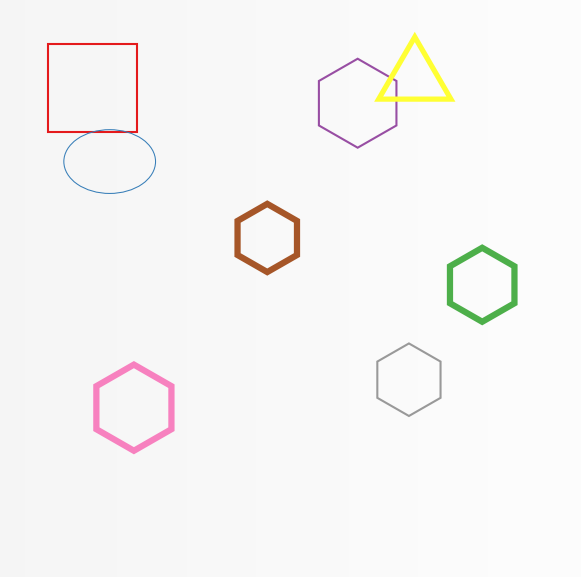[{"shape": "square", "thickness": 1, "radius": 0.38, "center": [0.159, 0.846]}, {"shape": "oval", "thickness": 0.5, "radius": 0.39, "center": [0.189, 0.719]}, {"shape": "hexagon", "thickness": 3, "radius": 0.32, "center": [0.83, 0.506]}, {"shape": "hexagon", "thickness": 1, "radius": 0.39, "center": [0.615, 0.82]}, {"shape": "triangle", "thickness": 2.5, "radius": 0.36, "center": [0.714, 0.863]}, {"shape": "hexagon", "thickness": 3, "radius": 0.3, "center": [0.46, 0.587]}, {"shape": "hexagon", "thickness": 3, "radius": 0.37, "center": [0.23, 0.293]}, {"shape": "hexagon", "thickness": 1, "radius": 0.31, "center": [0.704, 0.342]}]